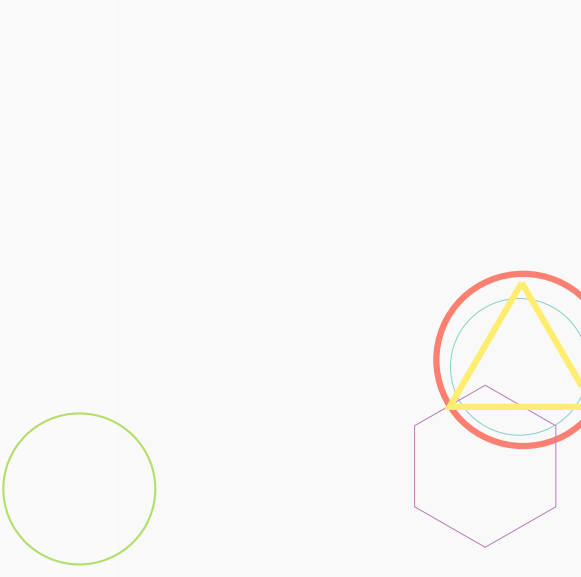[{"shape": "circle", "thickness": 0.5, "radius": 0.59, "center": [0.893, 0.364]}, {"shape": "circle", "thickness": 3, "radius": 0.75, "center": [0.9, 0.376]}, {"shape": "circle", "thickness": 1, "radius": 0.65, "center": [0.136, 0.152]}, {"shape": "hexagon", "thickness": 0.5, "radius": 0.7, "center": [0.835, 0.192]}, {"shape": "triangle", "thickness": 3, "radius": 0.72, "center": [0.898, 0.366]}]